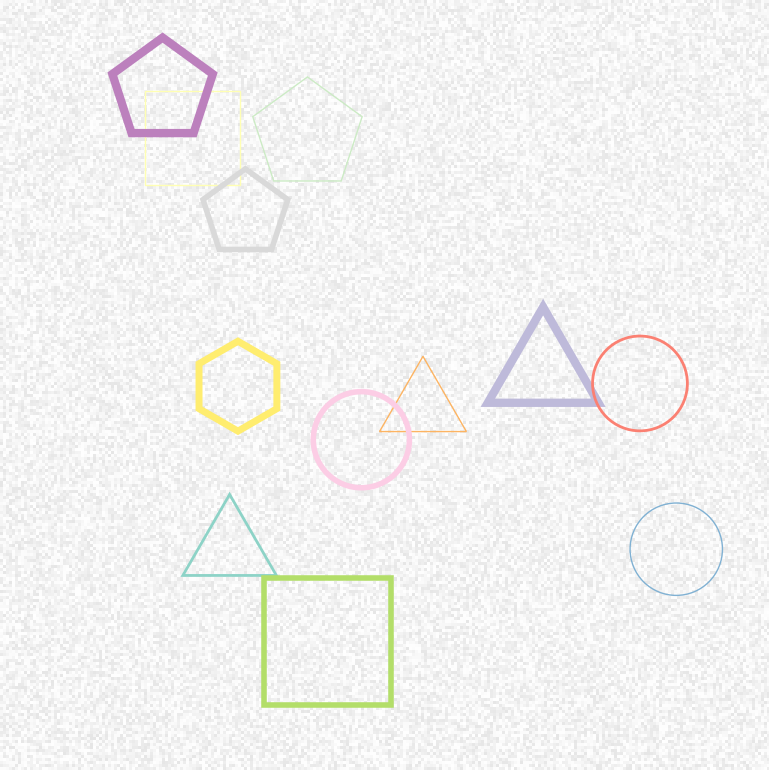[{"shape": "triangle", "thickness": 1, "radius": 0.35, "center": [0.298, 0.288]}, {"shape": "square", "thickness": 0.5, "radius": 0.31, "center": [0.25, 0.821]}, {"shape": "triangle", "thickness": 3, "radius": 0.41, "center": [0.705, 0.518]}, {"shape": "circle", "thickness": 1, "radius": 0.31, "center": [0.831, 0.502]}, {"shape": "circle", "thickness": 0.5, "radius": 0.3, "center": [0.878, 0.287]}, {"shape": "triangle", "thickness": 0.5, "radius": 0.33, "center": [0.549, 0.472]}, {"shape": "square", "thickness": 2, "radius": 0.41, "center": [0.426, 0.167]}, {"shape": "circle", "thickness": 2, "radius": 0.31, "center": [0.469, 0.429]}, {"shape": "pentagon", "thickness": 2, "radius": 0.29, "center": [0.319, 0.723]}, {"shape": "pentagon", "thickness": 3, "radius": 0.34, "center": [0.211, 0.883]}, {"shape": "pentagon", "thickness": 0.5, "radius": 0.37, "center": [0.399, 0.825]}, {"shape": "hexagon", "thickness": 2.5, "radius": 0.29, "center": [0.309, 0.498]}]